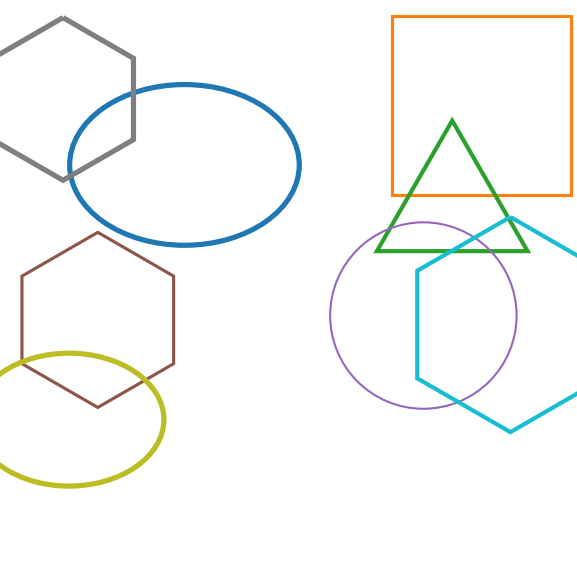[{"shape": "oval", "thickness": 2.5, "radius": 0.99, "center": [0.319, 0.714]}, {"shape": "square", "thickness": 1.5, "radius": 0.78, "center": [0.834, 0.817]}, {"shape": "triangle", "thickness": 2, "radius": 0.75, "center": [0.783, 0.64]}, {"shape": "circle", "thickness": 1, "radius": 0.81, "center": [0.733, 0.453]}, {"shape": "hexagon", "thickness": 1.5, "radius": 0.76, "center": [0.169, 0.445]}, {"shape": "hexagon", "thickness": 2.5, "radius": 0.7, "center": [0.109, 0.828]}, {"shape": "oval", "thickness": 2.5, "radius": 0.82, "center": [0.119, 0.272]}, {"shape": "hexagon", "thickness": 2, "radius": 0.93, "center": [0.884, 0.437]}]